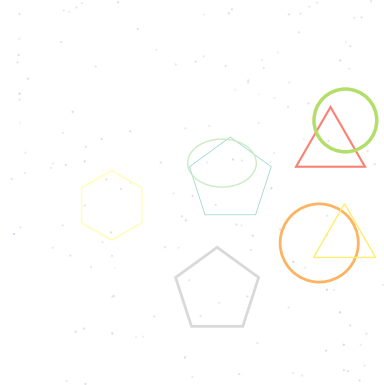[{"shape": "pentagon", "thickness": 0.5, "radius": 0.56, "center": [0.598, 0.532]}, {"shape": "hexagon", "thickness": 1, "radius": 0.45, "center": [0.29, 0.467]}, {"shape": "triangle", "thickness": 1.5, "radius": 0.52, "center": [0.858, 0.619]}, {"shape": "circle", "thickness": 2, "radius": 0.51, "center": [0.829, 0.369]}, {"shape": "circle", "thickness": 2.5, "radius": 0.41, "center": [0.897, 0.687]}, {"shape": "pentagon", "thickness": 2, "radius": 0.57, "center": [0.564, 0.244]}, {"shape": "oval", "thickness": 1, "radius": 0.45, "center": [0.577, 0.576]}, {"shape": "triangle", "thickness": 1, "radius": 0.46, "center": [0.895, 0.378]}]